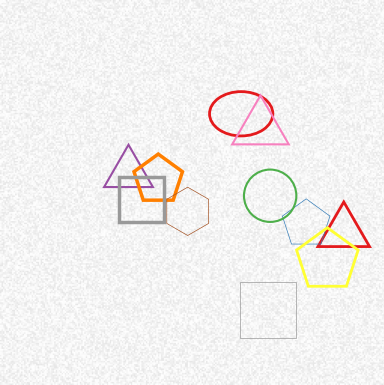[{"shape": "triangle", "thickness": 2, "radius": 0.39, "center": [0.893, 0.398]}, {"shape": "oval", "thickness": 2, "radius": 0.41, "center": [0.626, 0.704]}, {"shape": "pentagon", "thickness": 0.5, "radius": 0.32, "center": [0.795, 0.419]}, {"shape": "circle", "thickness": 1.5, "radius": 0.34, "center": [0.702, 0.492]}, {"shape": "triangle", "thickness": 1.5, "radius": 0.37, "center": [0.334, 0.551]}, {"shape": "pentagon", "thickness": 2.5, "radius": 0.33, "center": [0.411, 0.534]}, {"shape": "pentagon", "thickness": 2, "radius": 0.42, "center": [0.85, 0.325]}, {"shape": "hexagon", "thickness": 0.5, "radius": 0.31, "center": [0.488, 0.451]}, {"shape": "triangle", "thickness": 1.5, "radius": 0.42, "center": [0.677, 0.667]}, {"shape": "square", "thickness": 0.5, "radius": 0.36, "center": [0.695, 0.195]}, {"shape": "square", "thickness": 2.5, "radius": 0.29, "center": [0.367, 0.483]}]